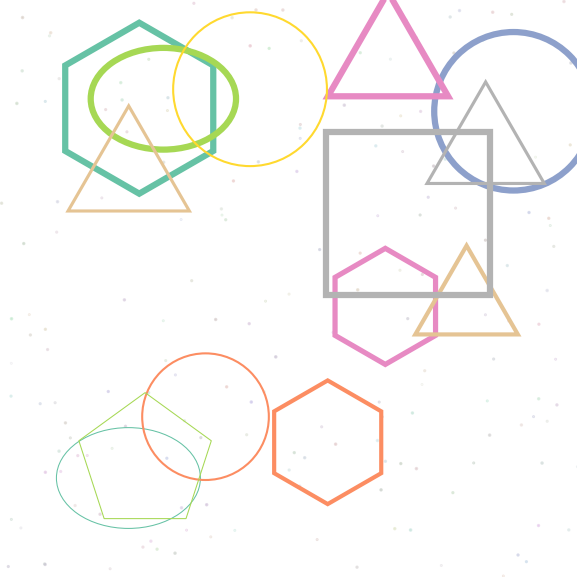[{"shape": "oval", "thickness": 0.5, "radius": 0.62, "center": [0.222, 0.171]}, {"shape": "hexagon", "thickness": 3, "radius": 0.74, "center": [0.241, 0.812]}, {"shape": "hexagon", "thickness": 2, "radius": 0.54, "center": [0.567, 0.233]}, {"shape": "circle", "thickness": 1, "radius": 0.55, "center": [0.356, 0.278]}, {"shape": "circle", "thickness": 3, "radius": 0.69, "center": [0.889, 0.806]}, {"shape": "triangle", "thickness": 3, "radius": 0.6, "center": [0.672, 0.892]}, {"shape": "hexagon", "thickness": 2.5, "radius": 0.5, "center": [0.667, 0.469]}, {"shape": "pentagon", "thickness": 0.5, "radius": 0.6, "center": [0.251, 0.199]}, {"shape": "oval", "thickness": 3, "radius": 0.63, "center": [0.283, 0.828]}, {"shape": "circle", "thickness": 1, "radius": 0.67, "center": [0.433, 0.845]}, {"shape": "triangle", "thickness": 1.5, "radius": 0.61, "center": [0.223, 0.694]}, {"shape": "triangle", "thickness": 2, "radius": 0.51, "center": [0.808, 0.471]}, {"shape": "square", "thickness": 3, "radius": 0.71, "center": [0.707, 0.629]}, {"shape": "triangle", "thickness": 1.5, "radius": 0.59, "center": [0.841, 0.74]}]